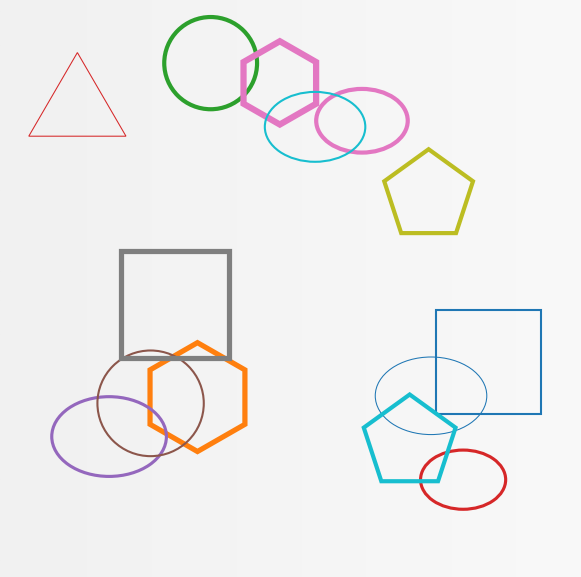[{"shape": "square", "thickness": 1, "radius": 0.45, "center": [0.841, 0.372]}, {"shape": "oval", "thickness": 0.5, "radius": 0.48, "center": [0.742, 0.314]}, {"shape": "hexagon", "thickness": 2.5, "radius": 0.47, "center": [0.34, 0.312]}, {"shape": "circle", "thickness": 2, "radius": 0.4, "center": [0.362, 0.89]}, {"shape": "oval", "thickness": 1.5, "radius": 0.37, "center": [0.797, 0.169]}, {"shape": "triangle", "thickness": 0.5, "radius": 0.48, "center": [0.133, 0.812]}, {"shape": "oval", "thickness": 1.5, "radius": 0.49, "center": [0.188, 0.243]}, {"shape": "circle", "thickness": 1, "radius": 0.46, "center": [0.259, 0.301]}, {"shape": "hexagon", "thickness": 3, "radius": 0.36, "center": [0.481, 0.856]}, {"shape": "oval", "thickness": 2, "radius": 0.39, "center": [0.623, 0.79]}, {"shape": "square", "thickness": 2.5, "radius": 0.47, "center": [0.301, 0.472]}, {"shape": "pentagon", "thickness": 2, "radius": 0.4, "center": [0.737, 0.66]}, {"shape": "pentagon", "thickness": 2, "radius": 0.42, "center": [0.705, 0.233]}, {"shape": "oval", "thickness": 1, "radius": 0.43, "center": [0.542, 0.779]}]